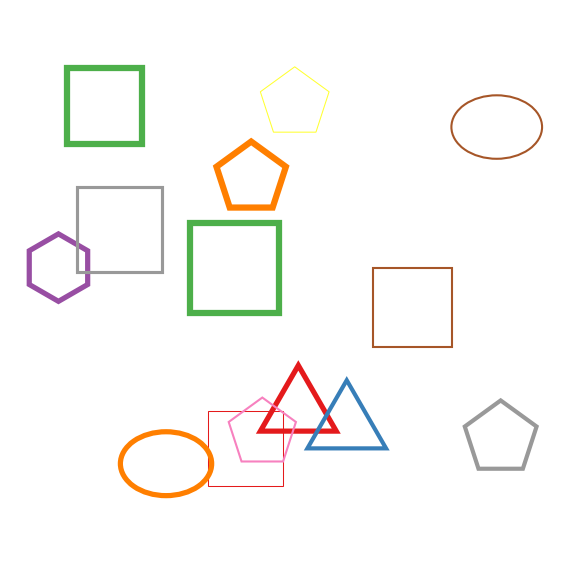[{"shape": "square", "thickness": 0.5, "radius": 0.32, "center": [0.425, 0.223]}, {"shape": "triangle", "thickness": 2.5, "radius": 0.38, "center": [0.517, 0.291]}, {"shape": "triangle", "thickness": 2, "radius": 0.39, "center": [0.6, 0.262]}, {"shape": "square", "thickness": 3, "radius": 0.39, "center": [0.406, 0.535]}, {"shape": "square", "thickness": 3, "radius": 0.33, "center": [0.18, 0.816]}, {"shape": "hexagon", "thickness": 2.5, "radius": 0.29, "center": [0.101, 0.536]}, {"shape": "pentagon", "thickness": 3, "radius": 0.32, "center": [0.435, 0.691]}, {"shape": "oval", "thickness": 2.5, "radius": 0.4, "center": [0.287, 0.196]}, {"shape": "pentagon", "thickness": 0.5, "radius": 0.31, "center": [0.51, 0.821]}, {"shape": "square", "thickness": 1, "radius": 0.34, "center": [0.714, 0.467]}, {"shape": "oval", "thickness": 1, "radius": 0.39, "center": [0.86, 0.779]}, {"shape": "pentagon", "thickness": 1, "radius": 0.31, "center": [0.454, 0.25]}, {"shape": "pentagon", "thickness": 2, "radius": 0.33, "center": [0.867, 0.24]}, {"shape": "square", "thickness": 1.5, "radius": 0.37, "center": [0.207, 0.602]}]